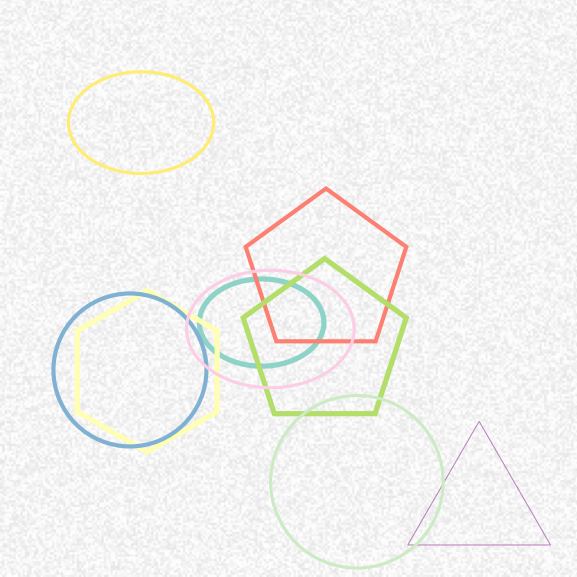[{"shape": "oval", "thickness": 2.5, "radius": 0.54, "center": [0.453, 0.441]}, {"shape": "hexagon", "thickness": 2.5, "radius": 0.7, "center": [0.255, 0.356]}, {"shape": "pentagon", "thickness": 2, "radius": 0.73, "center": [0.564, 0.526]}, {"shape": "circle", "thickness": 2, "radius": 0.66, "center": [0.225, 0.359]}, {"shape": "pentagon", "thickness": 2.5, "radius": 0.74, "center": [0.562, 0.403]}, {"shape": "oval", "thickness": 1.5, "radius": 0.73, "center": [0.468, 0.429]}, {"shape": "triangle", "thickness": 0.5, "radius": 0.71, "center": [0.83, 0.127]}, {"shape": "circle", "thickness": 1.5, "radius": 0.75, "center": [0.618, 0.165]}, {"shape": "oval", "thickness": 1.5, "radius": 0.63, "center": [0.244, 0.787]}]